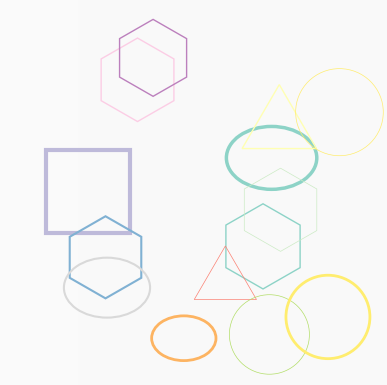[{"shape": "hexagon", "thickness": 1, "radius": 0.55, "center": [0.679, 0.36]}, {"shape": "oval", "thickness": 2.5, "radius": 0.58, "center": [0.701, 0.59]}, {"shape": "triangle", "thickness": 1, "radius": 0.55, "center": [0.721, 0.669]}, {"shape": "square", "thickness": 3, "radius": 0.54, "center": [0.227, 0.502]}, {"shape": "triangle", "thickness": 0.5, "radius": 0.46, "center": [0.582, 0.268]}, {"shape": "hexagon", "thickness": 1.5, "radius": 0.53, "center": [0.272, 0.332]}, {"shape": "oval", "thickness": 2, "radius": 0.42, "center": [0.474, 0.121]}, {"shape": "circle", "thickness": 0.5, "radius": 0.52, "center": [0.695, 0.131]}, {"shape": "hexagon", "thickness": 1, "radius": 0.54, "center": [0.355, 0.793]}, {"shape": "oval", "thickness": 1.5, "radius": 0.56, "center": [0.276, 0.253]}, {"shape": "hexagon", "thickness": 1, "radius": 0.5, "center": [0.395, 0.85]}, {"shape": "hexagon", "thickness": 0.5, "radius": 0.54, "center": [0.724, 0.455]}, {"shape": "circle", "thickness": 0.5, "radius": 0.57, "center": [0.876, 0.709]}, {"shape": "circle", "thickness": 2, "radius": 0.54, "center": [0.846, 0.177]}]